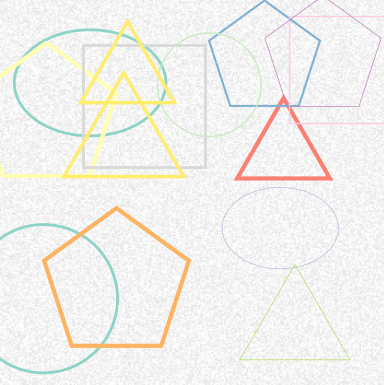[{"shape": "circle", "thickness": 2, "radius": 0.96, "center": [0.113, 0.224]}, {"shape": "oval", "thickness": 2, "radius": 0.98, "center": [0.234, 0.785]}, {"shape": "pentagon", "thickness": 3, "radius": 0.96, "center": [0.12, 0.698]}, {"shape": "oval", "thickness": 0.5, "radius": 0.75, "center": [0.728, 0.407]}, {"shape": "triangle", "thickness": 3, "radius": 0.7, "center": [0.737, 0.606]}, {"shape": "pentagon", "thickness": 1.5, "radius": 0.76, "center": [0.687, 0.847]}, {"shape": "pentagon", "thickness": 3, "radius": 0.99, "center": [0.303, 0.262]}, {"shape": "triangle", "thickness": 0.5, "radius": 0.83, "center": [0.766, 0.148]}, {"shape": "square", "thickness": 1, "radius": 0.7, "center": [0.89, 0.819]}, {"shape": "square", "thickness": 2, "radius": 0.79, "center": [0.374, 0.725]}, {"shape": "pentagon", "thickness": 0.5, "radius": 0.79, "center": [0.839, 0.852]}, {"shape": "circle", "thickness": 1, "radius": 0.67, "center": [0.543, 0.78]}, {"shape": "triangle", "thickness": 2.5, "radius": 0.7, "center": [0.331, 0.804]}, {"shape": "triangle", "thickness": 2.5, "radius": 0.9, "center": [0.322, 0.631]}]